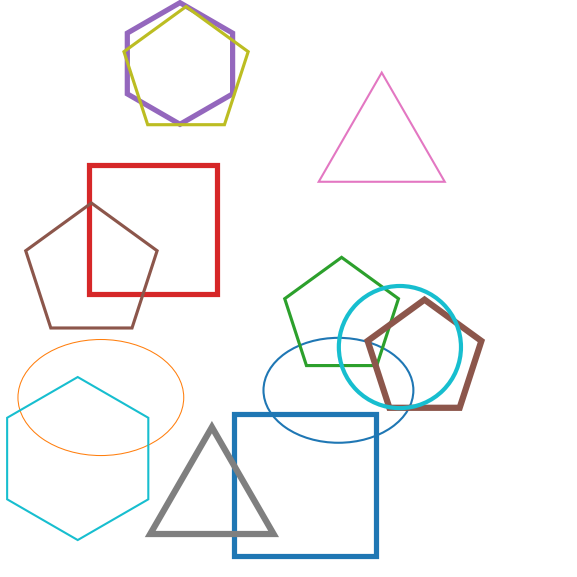[{"shape": "square", "thickness": 2.5, "radius": 0.61, "center": [0.529, 0.159]}, {"shape": "oval", "thickness": 1, "radius": 0.65, "center": [0.586, 0.323]}, {"shape": "oval", "thickness": 0.5, "radius": 0.72, "center": [0.175, 0.311]}, {"shape": "pentagon", "thickness": 1.5, "radius": 0.52, "center": [0.592, 0.45]}, {"shape": "square", "thickness": 2.5, "radius": 0.56, "center": [0.265, 0.602]}, {"shape": "hexagon", "thickness": 2.5, "radius": 0.53, "center": [0.312, 0.889]}, {"shape": "pentagon", "thickness": 3, "radius": 0.52, "center": [0.735, 0.377]}, {"shape": "pentagon", "thickness": 1.5, "radius": 0.6, "center": [0.158, 0.528]}, {"shape": "triangle", "thickness": 1, "radius": 0.63, "center": [0.661, 0.747]}, {"shape": "triangle", "thickness": 3, "radius": 0.62, "center": [0.367, 0.136]}, {"shape": "pentagon", "thickness": 1.5, "radius": 0.57, "center": [0.322, 0.875]}, {"shape": "hexagon", "thickness": 1, "radius": 0.71, "center": [0.135, 0.205]}, {"shape": "circle", "thickness": 2, "radius": 0.53, "center": [0.692, 0.398]}]